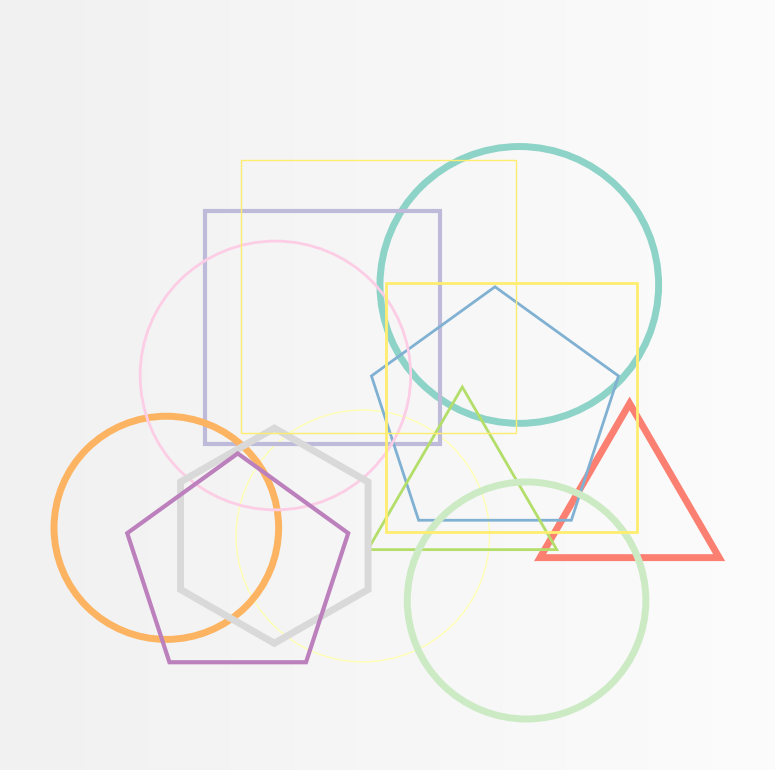[{"shape": "circle", "thickness": 2.5, "radius": 0.9, "center": [0.67, 0.63]}, {"shape": "circle", "thickness": 0.5, "radius": 0.82, "center": [0.468, 0.304]}, {"shape": "square", "thickness": 1.5, "radius": 0.76, "center": [0.417, 0.575]}, {"shape": "triangle", "thickness": 2.5, "radius": 0.67, "center": [0.812, 0.343]}, {"shape": "pentagon", "thickness": 1, "radius": 0.84, "center": [0.639, 0.46]}, {"shape": "circle", "thickness": 2.5, "radius": 0.72, "center": [0.215, 0.315]}, {"shape": "triangle", "thickness": 1, "radius": 0.7, "center": [0.597, 0.357]}, {"shape": "circle", "thickness": 1, "radius": 0.87, "center": [0.355, 0.512]}, {"shape": "hexagon", "thickness": 2.5, "radius": 0.7, "center": [0.354, 0.304]}, {"shape": "pentagon", "thickness": 1.5, "radius": 0.75, "center": [0.307, 0.261]}, {"shape": "circle", "thickness": 2.5, "radius": 0.77, "center": [0.679, 0.22]}, {"shape": "square", "thickness": 1, "radius": 0.81, "center": [0.66, 0.471]}, {"shape": "square", "thickness": 0.5, "radius": 0.89, "center": [0.488, 0.615]}]